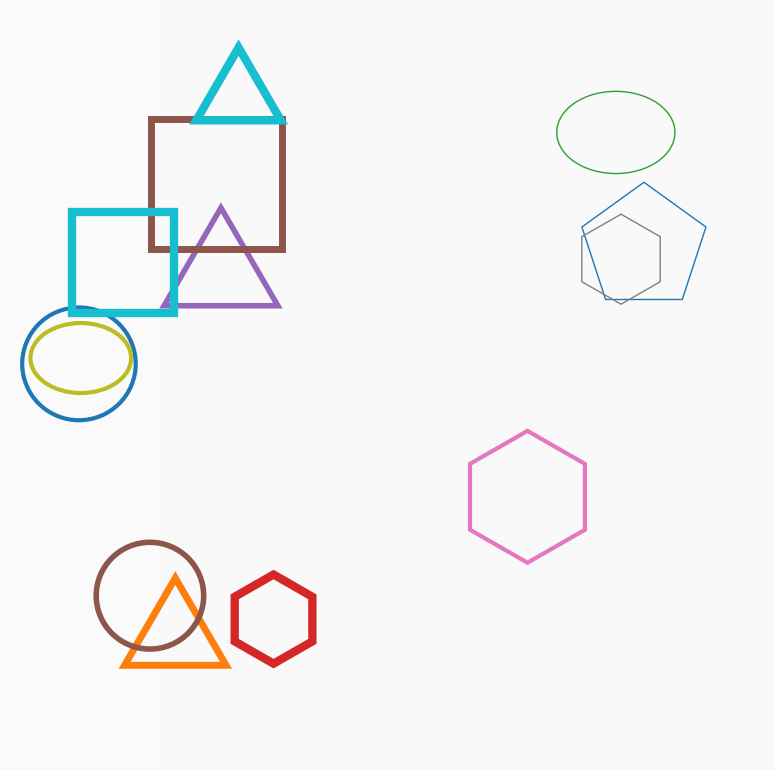[{"shape": "pentagon", "thickness": 0.5, "radius": 0.42, "center": [0.831, 0.679]}, {"shape": "circle", "thickness": 1.5, "radius": 0.37, "center": [0.102, 0.527]}, {"shape": "triangle", "thickness": 2.5, "radius": 0.38, "center": [0.226, 0.174]}, {"shape": "oval", "thickness": 0.5, "radius": 0.38, "center": [0.795, 0.828]}, {"shape": "hexagon", "thickness": 3, "radius": 0.29, "center": [0.353, 0.196]}, {"shape": "triangle", "thickness": 2, "radius": 0.42, "center": [0.285, 0.645]}, {"shape": "square", "thickness": 2.5, "radius": 0.42, "center": [0.28, 0.761]}, {"shape": "circle", "thickness": 2, "radius": 0.35, "center": [0.193, 0.226]}, {"shape": "hexagon", "thickness": 1.5, "radius": 0.43, "center": [0.681, 0.355]}, {"shape": "hexagon", "thickness": 0.5, "radius": 0.29, "center": [0.801, 0.663]}, {"shape": "oval", "thickness": 1.5, "radius": 0.32, "center": [0.104, 0.535]}, {"shape": "triangle", "thickness": 3, "radius": 0.31, "center": [0.308, 0.875]}, {"shape": "square", "thickness": 3, "radius": 0.33, "center": [0.158, 0.659]}]